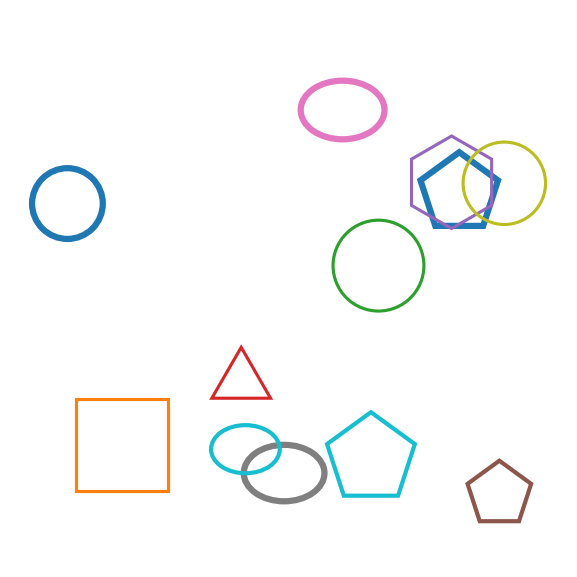[{"shape": "pentagon", "thickness": 3, "radius": 0.35, "center": [0.795, 0.665]}, {"shape": "circle", "thickness": 3, "radius": 0.31, "center": [0.117, 0.647]}, {"shape": "square", "thickness": 1.5, "radius": 0.4, "center": [0.211, 0.228]}, {"shape": "circle", "thickness": 1.5, "radius": 0.39, "center": [0.655, 0.539]}, {"shape": "triangle", "thickness": 1.5, "radius": 0.29, "center": [0.418, 0.339]}, {"shape": "hexagon", "thickness": 1.5, "radius": 0.4, "center": [0.782, 0.683]}, {"shape": "pentagon", "thickness": 2, "radius": 0.29, "center": [0.865, 0.143]}, {"shape": "oval", "thickness": 3, "radius": 0.36, "center": [0.593, 0.809]}, {"shape": "oval", "thickness": 3, "radius": 0.35, "center": [0.492, 0.18]}, {"shape": "circle", "thickness": 1.5, "radius": 0.36, "center": [0.873, 0.682]}, {"shape": "pentagon", "thickness": 2, "radius": 0.4, "center": [0.642, 0.205]}, {"shape": "oval", "thickness": 2, "radius": 0.3, "center": [0.425, 0.221]}]